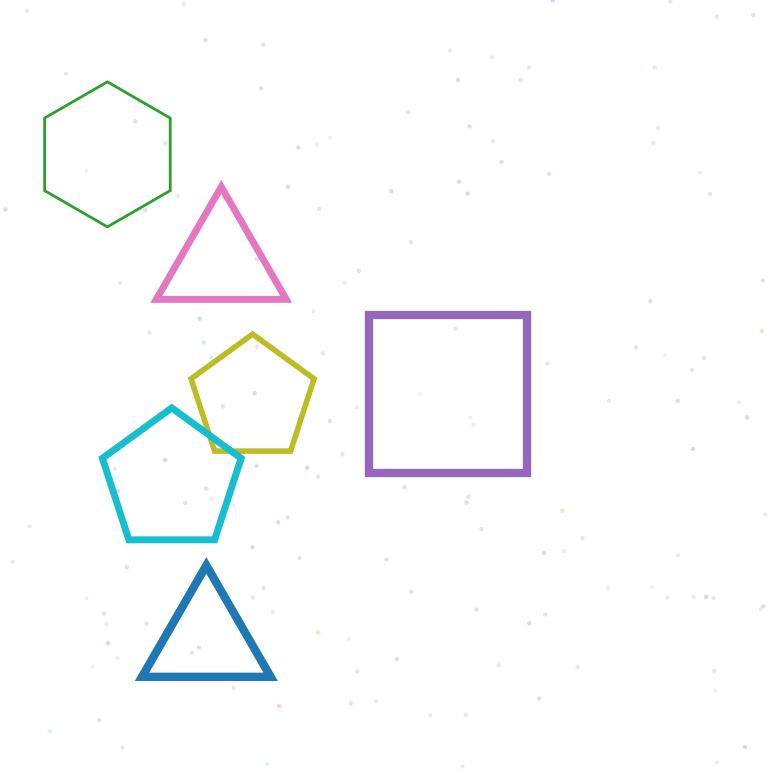[{"shape": "triangle", "thickness": 3, "radius": 0.48, "center": [0.268, 0.169]}, {"shape": "hexagon", "thickness": 1, "radius": 0.47, "center": [0.139, 0.8]}, {"shape": "square", "thickness": 3, "radius": 0.51, "center": [0.582, 0.488]}, {"shape": "triangle", "thickness": 2.5, "radius": 0.49, "center": [0.287, 0.66]}, {"shape": "pentagon", "thickness": 2, "radius": 0.42, "center": [0.328, 0.482]}, {"shape": "pentagon", "thickness": 2.5, "radius": 0.47, "center": [0.223, 0.376]}]